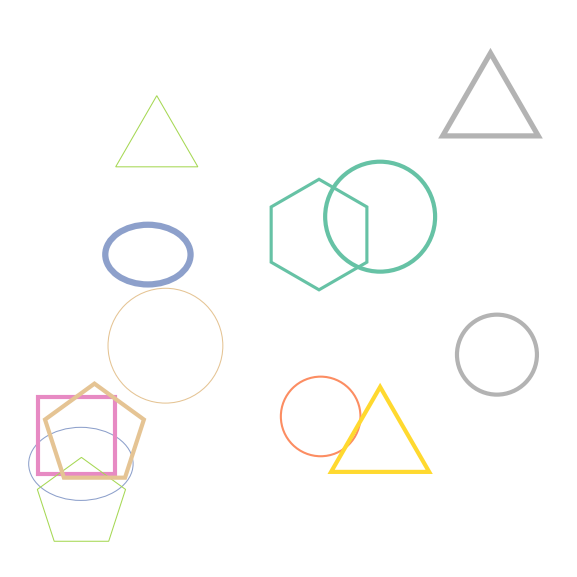[{"shape": "hexagon", "thickness": 1.5, "radius": 0.48, "center": [0.552, 0.593]}, {"shape": "circle", "thickness": 2, "radius": 0.48, "center": [0.658, 0.624]}, {"shape": "circle", "thickness": 1, "radius": 0.34, "center": [0.555, 0.278]}, {"shape": "oval", "thickness": 0.5, "radius": 0.45, "center": [0.14, 0.196]}, {"shape": "oval", "thickness": 3, "radius": 0.37, "center": [0.256, 0.558]}, {"shape": "square", "thickness": 2, "radius": 0.34, "center": [0.132, 0.245]}, {"shape": "pentagon", "thickness": 0.5, "radius": 0.4, "center": [0.141, 0.127]}, {"shape": "triangle", "thickness": 0.5, "radius": 0.41, "center": [0.271, 0.751]}, {"shape": "triangle", "thickness": 2, "radius": 0.49, "center": [0.658, 0.231]}, {"shape": "circle", "thickness": 0.5, "radius": 0.5, "center": [0.286, 0.401]}, {"shape": "pentagon", "thickness": 2, "radius": 0.45, "center": [0.164, 0.245]}, {"shape": "circle", "thickness": 2, "radius": 0.35, "center": [0.861, 0.385]}, {"shape": "triangle", "thickness": 2.5, "radius": 0.48, "center": [0.849, 0.812]}]